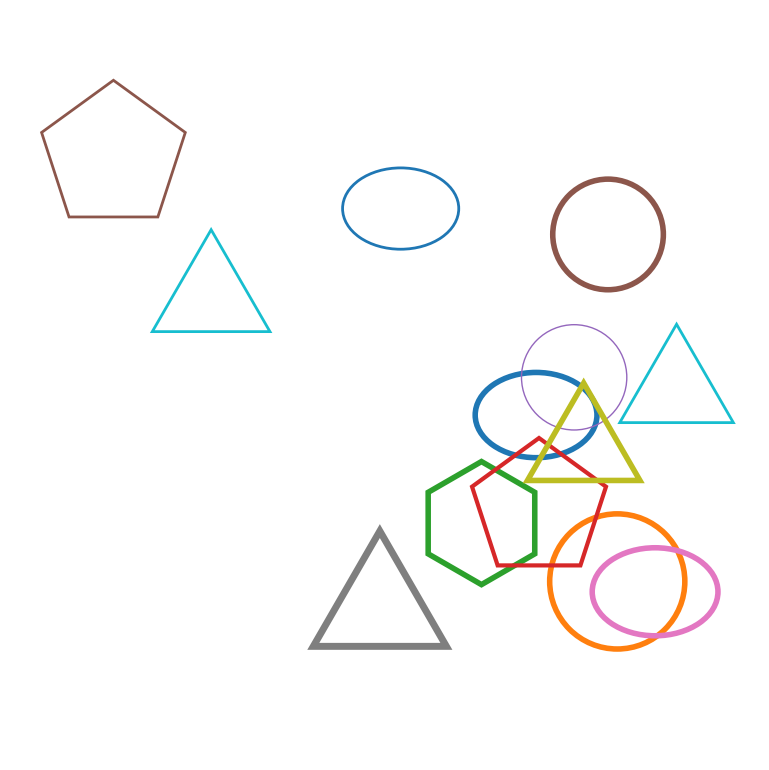[{"shape": "oval", "thickness": 1, "radius": 0.38, "center": [0.52, 0.729]}, {"shape": "oval", "thickness": 2, "radius": 0.4, "center": [0.696, 0.461]}, {"shape": "circle", "thickness": 2, "radius": 0.44, "center": [0.802, 0.245]}, {"shape": "hexagon", "thickness": 2, "radius": 0.4, "center": [0.625, 0.321]}, {"shape": "pentagon", "thickness": 1.5, "radius": 0.46, "center": [0.7, 0.34]}, {"shape": "circle", "thickness": 0.5, "radius": 0.34, "center": [0.746, 0.51]}, {"shape": "pentagon", "thickness": 1, "radius": 0.49, "center": [0.147, 0.798]}, {"shape": "circle", "thickness": 2, "radius": 0.36, "center": [0.79, 0.696]}, {"shape": "oval", "thickness": 2, "radius": 0.41, "center": [0.851, 0.231]}, {"shape": "triangle", "thickness": 2.5, "radius": 0.5, "center": [0.493, 0.21]}, {"shape": "triangle", "thickness": 2, "radius": 0.42, "center": [0.758, 0.418]}, {"shape": "triangle", "thickness": 1, "radius": 0.43, "center": [0.879, 0.494]}, {"shape": "triangle", "thickness": 1, "radius": 0.44, "center": [0.274, 0.613]}]